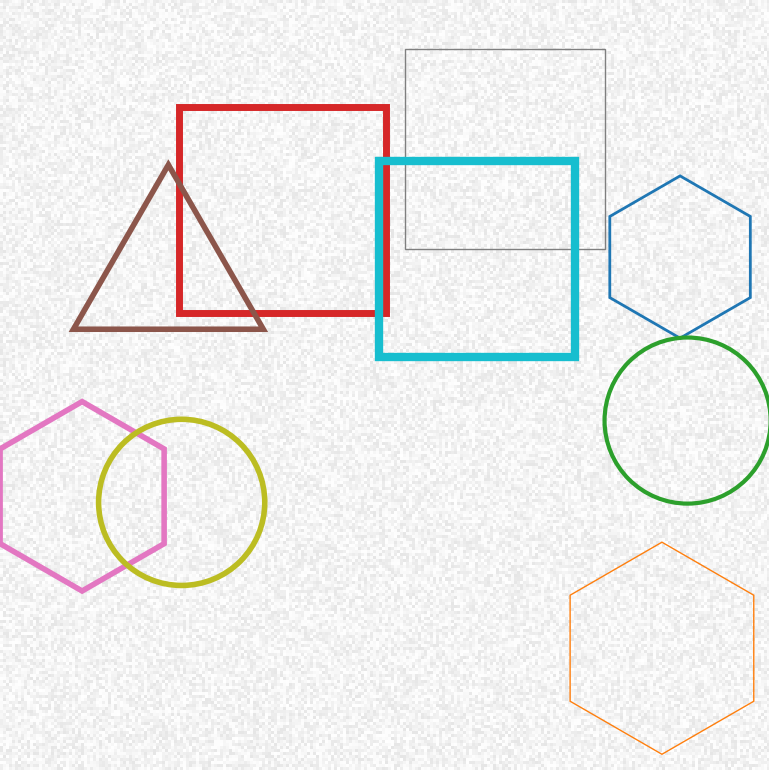[{"shape": "hexagon", "thickness": 1, "radius": 0.53, "center": [0.883, 0.666]}, {"shape": "hexagon", "thickness": 0.5, "radius": 0.69, "center": [0.86, 0.158]}, {"shape": "circle", "thickness": 1.5, "radius": 0.54, "center": [0.893, 0.454]}, {"shape": "square", "thickness": 2.5, "radius": 0.67, "center": [0.367, 0.727]}, {"shape": "triangle", "thickness": 2, "radius": 0.71, "center": [0.219, 0.644]}, {"shape": "hexagon", "thickness": 2, "radius": 0.61, "center": [0.107, 0.355]}, {"shape": "square", "thickness": 0.5, "radius": 0.65, "center": [0.656, 0.807]}, {"shape": "circle", "thickness": 2, "radius": 0.54, "center": [0.236, 0.348]}, {"shape": "square", "thickness": 3, "radius": 0.64, "center": [0.62, 0.663]}]